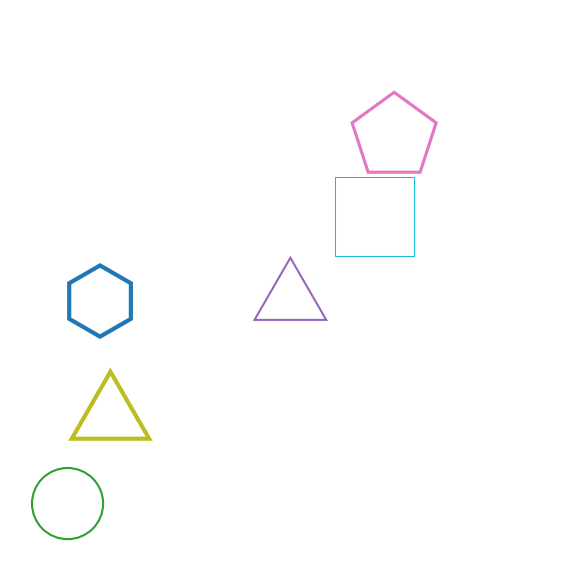[{"shape": "hexagon", "thickness": 2, "radius": 0.31, "center": [0.173, 0.478]}, {"shape": "circle", "thickness": 1, "radius": 0.31, "center": [0.117, 0.127]}, {"shape": "triangle", "thickness": 1, "radius": 0.36, "center": [0.503, 0.481]}, {"shape": "pentagon", "thickness": 1.5, "radius": 0.38, "center": [0.683, 0.763]}, {"shape": "triangle", "thickness": 2, "radius": 0.39, "center": [0.191, 0.278]}, {"shape": "square", "thickness": 0.5, "radius": 0.34, "center": [0.648, 0.624]}]